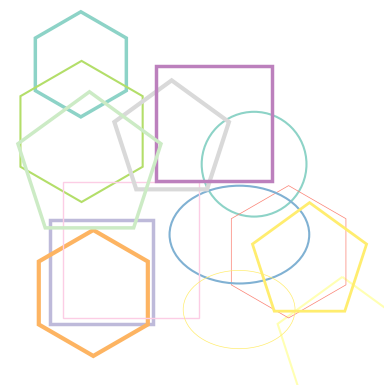[{"shape": "hexagon", "thickness": 2.5, "radius": 0.68, "center": [0.21, 0.833]}, {"shape": "circle", "thickness": 1.5, "radius": 0.68, "center": [0.66, 0.574]}, {"shape": "pentagon", "thickness": 1.5, "radius": 0.88, "center": [0.889, 0.104]}, {"shape": "square", "thickness": 2.5, "radius": 0.67, "center": [0.263, 0.293]}, {"shape": "hexagon", "thickness": 0.5, "radius": 0.86, "center": [0.75, 0.346]}, {"shape": "oval", "thickness": 1.5, "radius": 0.91, "center": [0.622, 0.391]}, {"shape": "hexagon", "thickness": 3, "radius": 0.82, "center": [0.242, 0.239]}, {"shape": "hexagon", "thickness": 1.5, "radius": 0.92, "center": [0.212, 0.659]}, {"shape": "square", "thickness": 1, "radius": 0.89, "center": [0.34, 0.351]}, {"shape": "pentagon", "thickness": 3, "radius": 0.78, "center": [0.446, 0.635]}, {"shape": "square", "thickness": 2.5, "radius": 0.75, "center": [0.556, 0.679]}, {"shape": "pentagon", "thickness": 2.5, "radius": 0.98, "center": [0.232, 0.566]}, {"shape": "oval", "thickness": 0.5, "radius": 0.73, "center": [0.621, 0.196]}, {"shape": "pentagon", "thickness": 2, "radius": 0.78, "center": [0.804, 0.318]}]